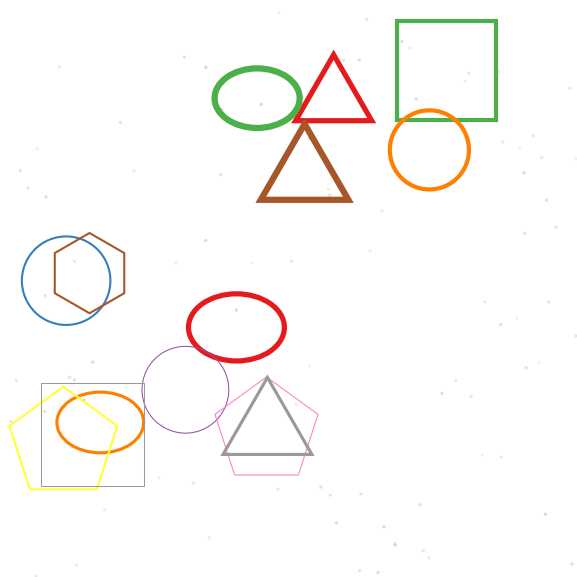[{"shape": "triangle", "thickness": 2.5, "radius": 0.38, "center": [0.578, 0.828]}, {"shape": "oval", "thickness": 2.5, "radius": 0.42, "center": [0.409, 0.432]}, {"shape": "circle", "thickness": 1, "radius": 0.38, "center": [0.115, 0.513]}, {"shape": "square", "thickness": 2, "radius": 0.43, "center": [0.773, 0.878]}, {"shape": "oval", "thickness": 3, "radius": 0.37, "center": [0.445, 0.829]}, {"shape": "circle", "thickness": 0.5, "radius": 0.38, "center": [0.321, 0.324]}, {"shape": "oval", "thickness": 1.5, "radius": 0.38, "center": [0.174, 0.268]}, {"shape": "circle", "thickness": 2, "radius": 0.34, "center": [0.744, 0.74]}, {"shape": "pentagon", "thickness": 1, "radius": 0.49, "center": [0.11, 0.231]}, {"shape": "hexagon", "thickness": 1, "radius": 0.35, "center": [0.155, 0.526]}, {"shape": "triangle", "thickness": 3, "radius": 0.44, "center": [0.527, 0.697]}, {"shape": "pentagon", "thickness": 0.5, "radius": 0.47, "center": [0.461, 0.253]}, {"shape": "triangle", "thickness": 1.5, "radius": 0.44, "center": [0.463, 0.257]}, {"shape": "square", "thickness": 0.5, "radius": 0.45, "center": [0.16, 0.247]}]